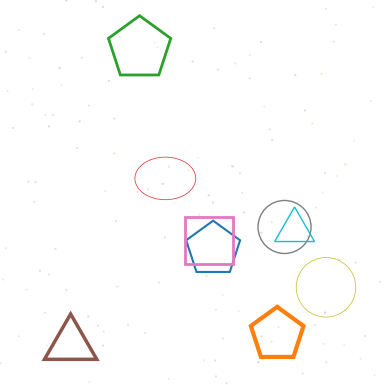[{"shape": "pentagon", "thickness": 1.5, "radius": 0.37, "center": [0.554, 0.353]}, {"shape": "pentagon", "thickness": 3, "radius": 0.36, "center": [0.72, 0.131]}, {"shape": "pentagon", "thickness": 2, "radius": 0.43, "center": [0.363, 0.874]}, {"shape": "oval", "thickness": 0.5, "radius": 0.4, "center": [0.429, 0.537]}, {"shape": "triangle", "thickness": 2.5, "radius": 0.39, "center": [0.183, 0.106]}, {"shape": "square", "thickness": 2, "radius": 0.31, "center": [0.543, 0.375]}, {"shape": "circle", "thickness": 1, "radius": 0.34, "center": [0.739, 0.41]}, {"shape": "circle", "thickness": 0.5, "radius": 0.39, "center": [0.847, 0.254]}, {"shape": "triangle", "thickness": 1, "radius": 0.3, "center": [0.765, 0.403]}]